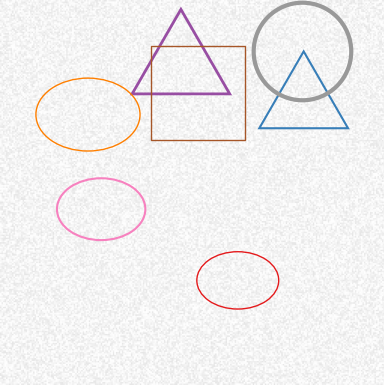[{"shape": "oval", "thickness": 1, "radius": 0.53, "center": [0.618, 0.272]}, {"shape": "triangle", "thickness": 1.5, "radius": 0.67, "center": [0.789, 0.733]}, {"shape": "triangle", "thickness": 2, "radius": 0.73, "center": [0.47, 0.829]}, {"shape": "oval", "thickness": 1, "radius": 0.68, "center": [0.228, 0.702]}, {"shape": "square", "thickness": 1, "radius": 0.61, "center": [0.514, 0.759]}, {"shape": "oval", "thickness": 1.5, "radius": 0.57, "center": [0.263, 0.457]}, {"shape": "circle", "thickness": 3, "radius": 0.63, "center": [0.786, 0.866]}]